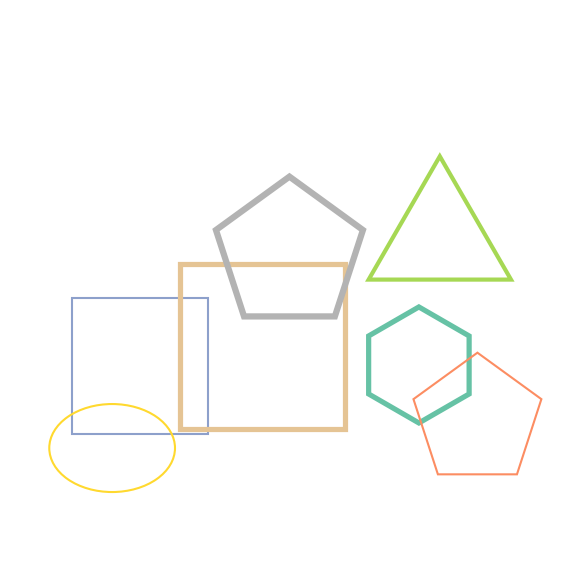[{"shape": "hexagon", "thickness": 2.5, "radius": 0.5, "center": [0.725, 0.367]}, {"shape": "pentagon", "thickness": 1, "radius": 0.58, "center": [0.827, 0.272]}, {"shape": "square", "thickness": 1, "radius": 0.59, "center": [0.242, 0.365]}, {"shape": "triangle", "thickness": 2, "radius": 0.71, "center": [0.762, 0.586]}, {"shape": "oval", "thickness": 1, "radius": 0.54, "center": [0.194, 0.223]}, {"shape": "square", "thickness": 2.5, "radius": 0.71, "center": [0.454, 0.399]}, {"shape": "pentagon", "thickness": 3, "radius": 0.67, "center": [0.501, 0.559]}]